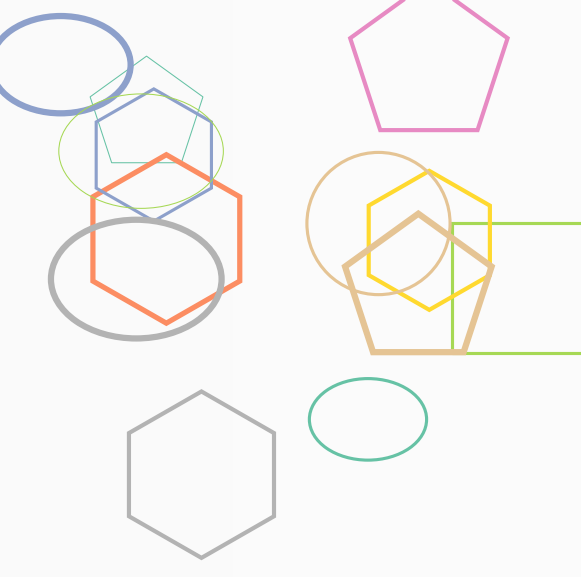[{"shape": "oval", "thickness": 1.5, "radius": 0.5, "center": [0.633, 0.273]}, {"shape": "pentagon", "thickness": 0.5, "radius": 0.51, "center": [0.252, 0.8]}, {"shape": "hexagon", "thickness": 2.5, "radius": 0.73, "center": [0.286, 0.585]}, {"shape": "hexagon", "thickness": 1.5, "radius": 0.57, "center": [0.265, 0.731]}, {"shape": "oval", "thickness": 3, "radius": 0.6, "center": [0.104, 0.887]}, {"shape": "pentagon", "thickness": 2, "radius": 0.71, "center": [0.738, 0.889]}, {"shape": "oval", "thickness": 0.5, "radius": 0.71, "center": [0.243, 0.737]}, {"shape": "square", "thickness": 1.5, "radius": 0.57, "center": [0.891, 0.5]}, {"shape": "hexagon", "thickness": 2, "radius": 0.6, "center": [0.739, 0.583]}, {"shape": "circle", "thickness": 1.5, "radius": 0.62, "center": [0.651, 0.612]}, {"shape": "pentagon", "thickness": 3, "radius": 0.66, "center": [0.72, 0.497]}, {"shape": "oval", "thickness": 3, "radius": 0.73, "center": [0.234, 0.516]}, {"shape": "hexagon", "thickness": 2, "radius": 0.72, "center": [0.347, 0.177]}]